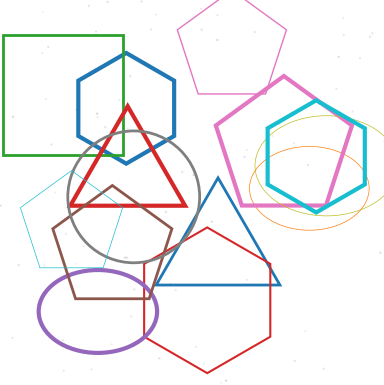[{"shape": "triangle", "thickness": 2, "radius": 0.93, "center": [0.566, 0.352]}, {"shape": "hexagon", "thickness": 3, "radius": 0.72, "center": [0.328, 0.719]}, {"shape": "oval", "thickness": 0.5, "radius": 0.78, "center": [0.803, 0.511]}, {"shape": "square", "thickness": 2, "radius": 0.78, "center": [0.164, 0.753]}, {"shape": "triangle", "thickness": 3, "radius": 0.86, "center": [0.332, 0.552]}, {"shape": "hexagon", "thickness": 1.5, "radius": 0.95, "center": [0.538, 0.22]}, {"shape": "oval", "thickness": 3, "radius": 0.77, "center": [0.254, 0.191]}, {"shape": "pentagon", "thickness": 2, "radius": 0.81, "center": [0.292, 0.356]}, {"shape": "pentagon", "thickness": 3, "radius": 0.93, "center": [0.737, 0.617]}, {"shape": "pentagon", "thickness": 1, "radius": 0.74, "center": [0.602, 0.877]}, {"shape": "circle", "thickness": 2, "radius": 0.86, "center": [0.347, 0.489]}, {"shape": "oval", "thickness": 0.5, "radius": 0.93, "center": [0.848, 0.569]}, {"shape": "hexagon", "thickness": 3, "radius": 0.73, "center": [0.821, 0.594]}, {"shape": "pentagon", "thickness": 0.5, "radius": 0.7, "center": [0.186, 0.417]}]